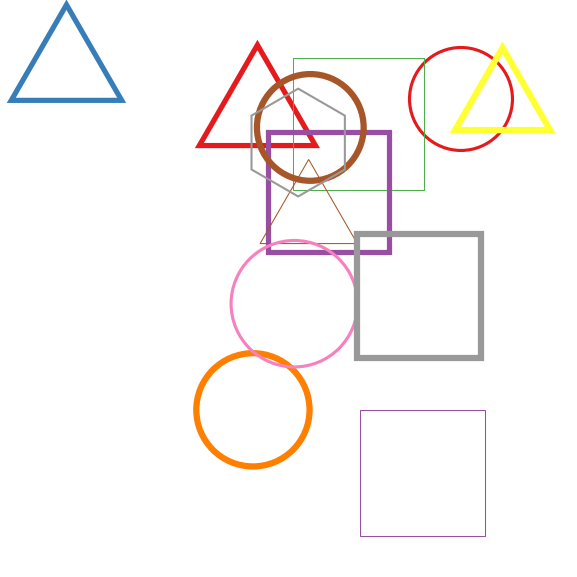[{"shape": "circle", "thickness": 1.5, "radius": 0.45, "center": [0.798, 0.828]}, {"shape": "triangle", "thickness": 2.5, "radius": 0.58, "center": [0.446, 0.805]}, {"shape": "triangle", "thickness": 2.5, "radius": 0.55, "center": [0.115, 0.881]}, {"shape": "square", "thickness": 0.5, "radius": 0.57, "center": [0.621, 0.785]}, {"shape": "square", "thickness": 2.5, "radius": 0.52, "center": [0.569, 0.667]}, {"shape": "square", "thickness": 0.5, "radius": 0.54, "center": [0.732, 0.181]}, {"shape": "circle", "thickness": 3, "radius": 0.49, "center": [0.438, 0.289]}, {"shape": "triangle", "thickness": 3, "radius": 0.47, "center": [0.87, 0.821]}, {"shape": "circle", "thickness": 3, "radius": 0.46, "center": [0.537, 0.778]}, {"shape": "triangle", "thickness": 0.5, "radius": 0.49, "center": [0.535, 0.626]}, {"shape": "circle", "thickness": 1.5, "radius": 0.55, "center": [0.51, 0.473]}, {"shape": "hexagon", "thickness": 1, "radius": 0.47, "center": [0.516, 0.752]}, {"shape": "square", "thickness": 3, "radius": 0.53, "center": [0.725, 0.487]}]